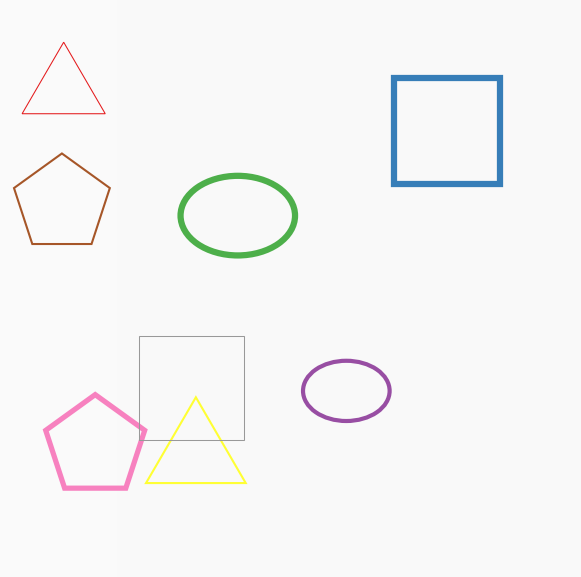[{"shape": "triangle", "thickness": 0.5, "radius": 0.41, "center": [0.11, 0.843]}, {"shape": "square", "thickness": 3, "radius": 0.46, "center": [0.769, 0.772]}, {"shape": "oval", "thickness": 3, "radius": 0.49, "center": [0.409, 0.626]}, {"shape": "oval", "thickness": 2, "radius": 0.37, "center": [0.596, 0.322]}, {"shape": "triangle", "thickness": 1, "radius": 0.5, "center": [0.337, 0.212]}, {"shape": "pentagon", "thickness": 1, "radius": 0.43, "center": [0.107, 0.647]}, {"shape": "pentagon", "thickness": 2.5, "radius": 0.45, "center": [0.164, 0.226]}, {"shape": "square", "thickness": 0.5, "radius": 0.45, "center": [0.329, 0.327]}]